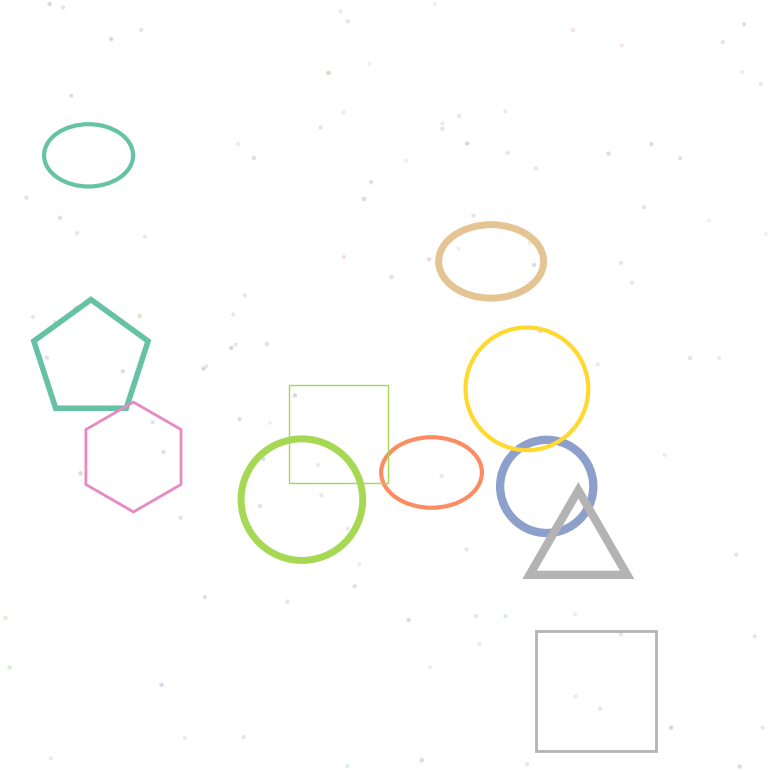[{"shape": "pentagon", "thickness": 2, "radius": 0.39, "center": [0.118, 0.533]}, {"shape": "oval", "thickness": 1.5, "radius": 0.29, "center": [0.115, 0.798]}, {"shape": "oval", "thickness": 1.5, "radius": 0.33, "center": [0.56, 0.386]}, {"shape": "circle", "thickness": 3, "radius": 0.3, "center": [0.71, 0.368]}, {"shape": "hexagon", "thickness": 1, "radius": 0.36, "center": [0.173, 0.406]}, {"shape": "circle", "thickness": 2.5, "radius": 0.39, "center": [0.392, 0.351]}, {"shape": "square", "thickness": 0.5, "radius": 0.32, "center": [0.439, 0.436]}, {"shape": "circle", "thickness": 1.5, "radius": 0.4, "center": [0.684, 0.495]}, {"shape": "oval", "thickness": 2.5, "radius": 0.34, "center": [0.638, 0.661]}, {"shape": "square", "thickness": 1, "radius": 0.39, "center": [0.774, 0.102]}, {"shape": "triangle", "thickness": 3, "radius": 0.37, "center": [0.751, 0.29]}]